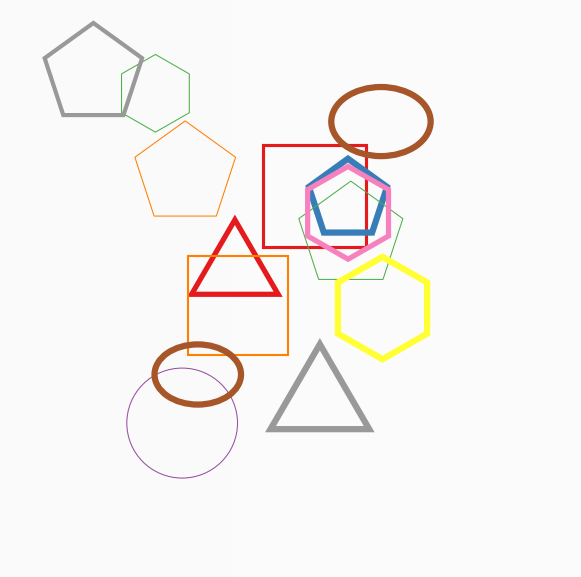[{"shape": "triangle", "thickness": 2.5, "radius": 0.43, "center": [0.404, 0.533]}, {"shape": "square", "thickness": 1.5, "radius": 0.44, "center": [0.54, 0.66]}, {"shape": "pentagon", "thickness": 3, "radius": 0.35, "center": [0.599, 0.654]}, {"shape": "hexagon", "thickness": 0.5, "radius": 0.34, "center": [0.267, 0.838]}, {"shape": "pentagon", "thickness": 0.5, "radius": 0.47, "center": [0.604, 0.591]}, {"shape": "circle", "thickness": 0.5, "radius": 0.48, "center": [0.313, 0.267]}, {"shape": "pentagon", "thickness": 0.5, "radius": 0.46, "center": [0.319, 0.699]}, {"shape": "square", "thickness": 1, "radius": 0.43, "center": [0.41, 0.471]}, {"shape": "hexagon", "thickness": 3, "radius": 0.44, "center": [0.658, 0.466]}, {"shape": "oval", "thickness": 3, "radius": 0.43, "center": [0.655, 0.789]}, {"shape": "oval", "thickness": 3, "radius": 0.37, "center": [0.34, 0.351]}, {"shape": "hexagon", "thickness": 2.5, "radius": 0.4, "center": [0.599, 0.631]}, {"shape": "pentagon", "thickness": 2, "radius": 0.44, "center": [0.161, 0.871]}, {"shape": "triangle", "thickness": 3, "radius": 0.49, "center": [0.55, 0.305]}]